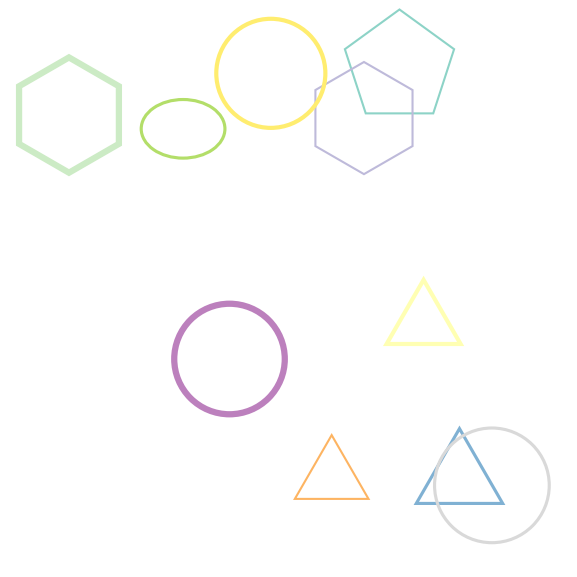[{"shape": "pentagon", "thickness": 1, "radius": 0.5, "center": [0.692, 0.883]}, {"shape": "triangle", "thickness": 2, "radius": 0.37, "center": [0.733, 0.44]}, {"shape": "hexagon", "thickness": 1, "radius": 0.49, "center": [0.63, 0.795]}, {"shape": "triangle", "thickness": 1.5, "radius": 0.43, "center": [0.796, 0.171]}, {"shape": "triangle", "thickness": 1, "radius": 0.37, "center": [0.574, 0.172]}, {"shape": "oval", "thickness": 1.5, "radius": 0.36, "center": [0.317, 0.776]}, {"shape": "circle", "thickness": 1.5, "radius": 0.5, "center": [0.852, 0.159]}, {"shape": "circle", "thickness": 3, "radius": 0.48, "center": [0.397, 0.377]}, {"shape": "hexagon", "thickness": 3, "radius": 0.5, "center": [0.119, 0.8]}, {"shape": "circle", "thickness": 2, "radius": 0.47, "center": [0.469, 0.872]}]